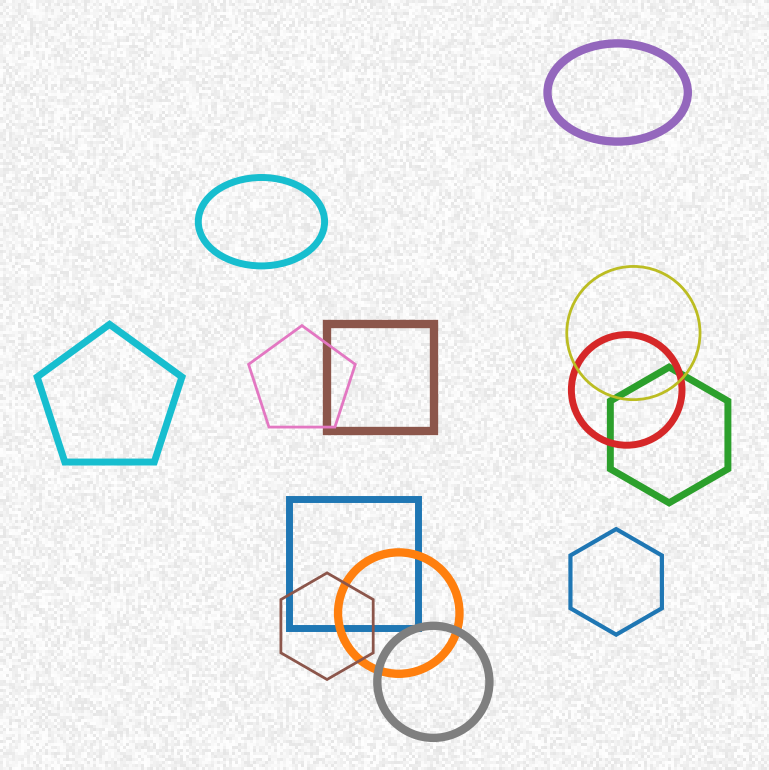[{"shape": "square", "thickness": 2.5, "radius": 0.42, "center": [0.459, 0.268]}, {"shape": "hexagon", "thickness": 1.5, "radius": 0.34, "center": [0.8, 0.244]}, {"shape": "circle", "thickness": 3, "radius": 0.39, "center": [0.518, 0.204]}, {"shape": "hexagon", "thickness": 2.5, "radius": 0.44, "center": [0.869, 0.435]}, {"shape": "circle", "thickness": 2.5, "radius": 0.36, "center": [0.814, 0.494]}, {"shape": "oval", "thickness": 3, "radius": 0.46, "center": [0.802, 0.88]}, {"shape": "square", "thickness": 3, "radius": 0.35, "center": [0.494, 0.51]}, {"shape": "hexagon", "thickness": 1, "radius": 0.35, "center": [0.425, 0.187]}, {"shape": "pentagon", "thickness": 1, "radius": 0.36, "center": [0.392, 0.504]}, {"shape": "circle", "thickness": 3, "radius": 0.36, "center": [0.563, 0.114]}, {"shape": "circle", "thickness": 1, "radius": 0.43, "center": [0.823, 0.567]}, {"shape": "oval", "thickness": 2.5, "radius": 0.41, "center": [0.34, 0.712]}, {"shape": "pentagon", "thickness": 2.5, "radius": 0.49, "center": [0.142, 0.48]}]